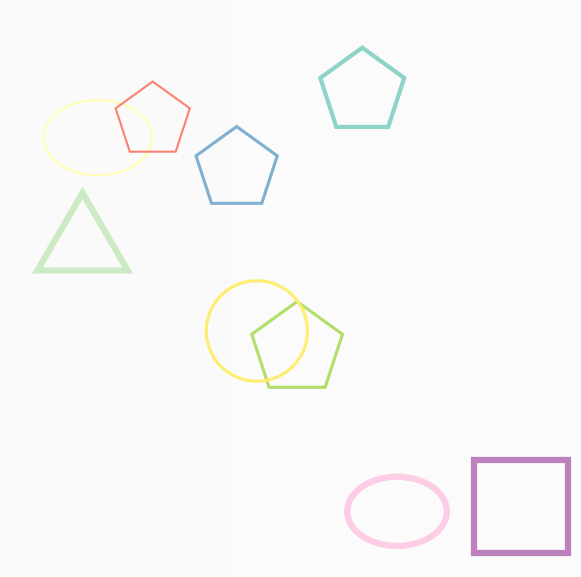[{"shape": "pentagon", "thickness": 2, "radius": 0.38, "center": [0.623, 0.841]}, {"shape": "oval", "thickness": 1, "radius": 0.47, "center": [0.168, 0.761]}, {"shape": "pentagon", "thickness": 1, "radius": 0.34, "center": [0.263, 0.791]}, {"shape": "pentagon", "thickness": 1.5, "radius": 0.37, "center": [0.407, 0.707]}, {"shape": "pentagon", "thickness": 1.5, "radius": 0.41, "center": [0.511, 0.395]}, {"shape": "oval", "thickness": 3, "radius": 0.43, "center": [0.683, 0.114]}, {"shape": "square", "thickness": 3, "radius": 0.4, "center": [0.897, 0.123]}, {"shape": "triangle", "thickness": 3, "radius": 0.45, "center": [0.142, 0.576]}, {"shape": "circle", "thickness": 1.5, "radius": 0.44, "center": [0.442, 0.426]}]